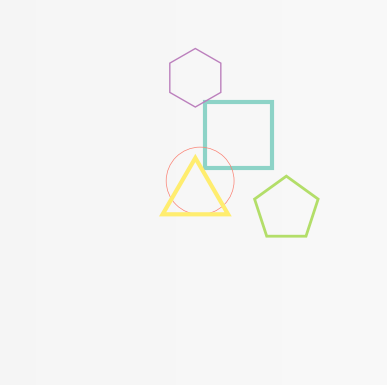[{"shape": "square", "thickness": 3, "radius": 0.43, "center": [0.616, 0.649]}, {"shape": "circle", "thickness": 0.5, "radius": 0.44, "center": [0.516, 0.53]}, {"shape": "pentagon", "thickness": 2, "radius": 0.43, "center": [0.739, 0.456]}, {"shape": "hexagon", "thickness": 1, "radius": 0.38, "center": [0.504, 0.798]}, {"shape": "triangle", "thickness": 3, "radius": 0.49, "center": [0.504, 0.492]}]